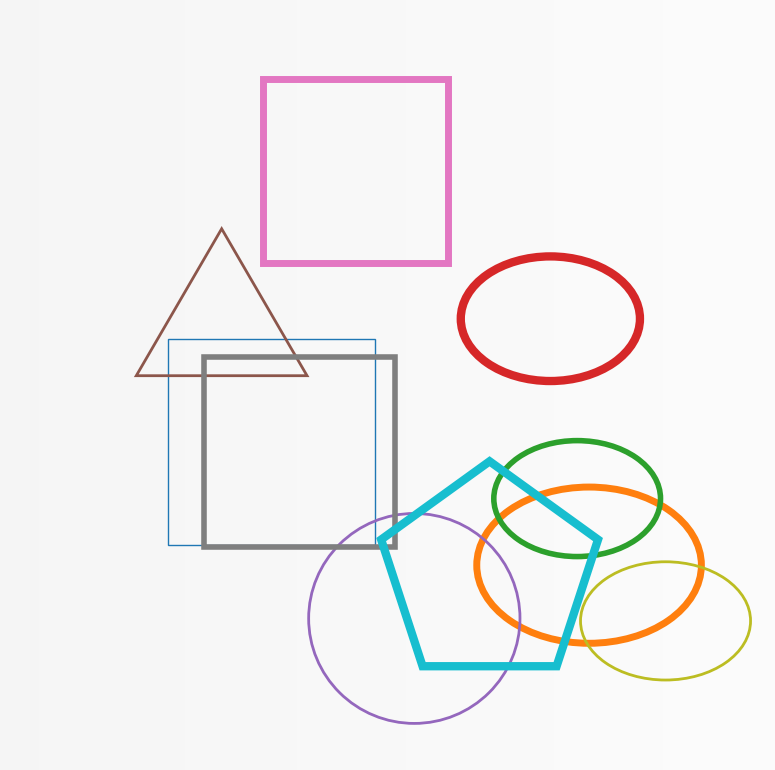[{"shape": "square", "thickness": 0.5, "radius": 0.67, "center": [0.351, 0.426]}, {"shape": "oval", "thickness": 2.5, "radius": 0.72, "center": [0.76, 0.266]}, {"shape": "oval", "thickness": 2, "radius": 0.54, "center": [0.745, 0.352]}, {"shape": "oval", "thickness": 3, "radius": 0.58, "center": [0.71, 0.586]}, {"shape": "circle", "thickness": 1, "radius": 0.68, "center": [0.535, 0.197]}, {"shape": "triangle", "thickness": 1, "radius": 0.64, "center": [0.286, 0.576]}, {"shape": "square", "thickness": 2.5, "radius": 0.6, "center": [0.459, 0.778]}, {"shape": "square", "thickness": 2, "radius": 0.62, "center": [0.387, 0.413]}, {"shape": "oval", "thickness": 1, "radius": 0.55, "center": [0.859, 0.194]}, {"shape": "pentagon", "thickness": 3, "radius": 0.74, "center": [0.632, 0.254]}]